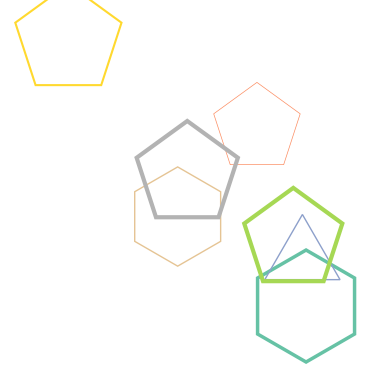[{"shape": "hexagon", "thickness": 2.5, "radius": 0.73, "center": [0.795, 0.205]}, {"shape": "pentagon", "thickness": 0.5, "radius": 0.59, "center": [0.667, 0.668]}, {"shape": "triangle", "thickness": 1, "radius": 0.56, "center": [0.785, 0.33]}, {"shape": "pentagon", "thickness": 3, "radius": 0.67, "center": [0.762, 0.378]}, {"shape": "pentagon", "thickness": 1.5, "radius": 0.73, "center": [0.178, 0.896]}, {"shape": "hexagon", "thickness": 1, "radius": 0.64, "center": [0.461, 0.438]}, {"shape": "pentagon", "thickness": 3, "radius": 0.69, "center": [0.486, 0.548]}]